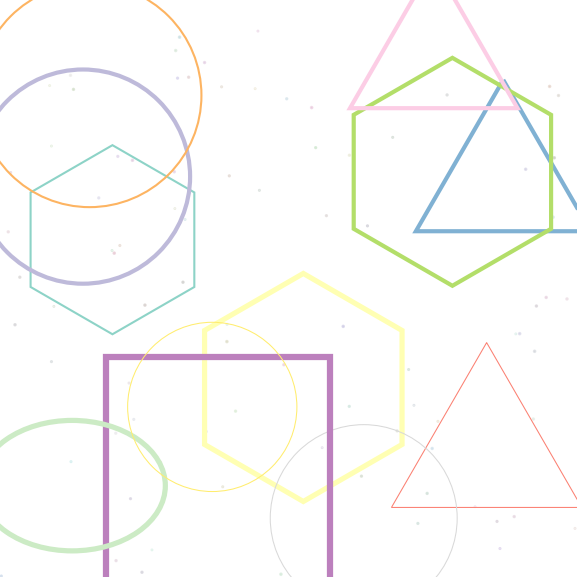[{"shape": "hexagon", "thickness": 1, "radius": 0.82, "center": [0.195, 0.584]}, {"shape": "hexagon", "thickness": 2.5, "radius": 0.99, "center": [0.525, 0.328]}, {"shape": "circle", "thickness": 2, "radius": 0.93, "center": [0.144, 0.693]}, {"shape": "triangle", "thickness": 0.5, "radius": 0.95, "center": [0.843, 0.216]}, {"shape": "triangle", "thickness": 2, "radius": 0.87, "center": [0.871, 0.686]}, {"shape": "circle", "thickness": 1, "radius": 0.97, "center": [0.155, 0.834]}, {"shape": "hexagon", "thickness": 2, "radius": 0.99, "center": [0.783, 0.702]}, {"shape": "triangle", "thickness": 2, "radius": 0.84, "center": [0.751, 0.896]}, {"shape": "circle", "thickness": 0.5, "radius": 0.81, "center": [0.63, 0.102]}, {"shape": "square", "thickness": 3, "radius": 0.97, "center": [0.377, 0.187]}, {"shape": "oval", "thickness": 2.5, "radius": 0.81, "center": [0.125, 0.158]}, {"shape": "circle", "thickness": 0.5, "radius": 0.73, "center": [0.368, 0.295]}]